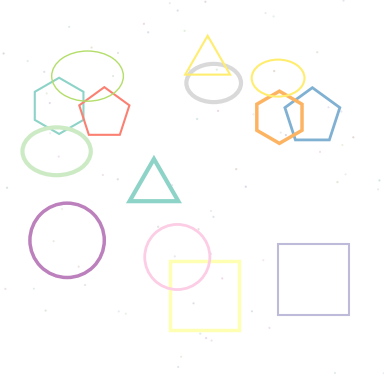[{"shape": "triangle", "thickness": 3, "radius": 0.37, "center": [0.4, 0.514]}, {"shape": "hexagon", "thickness": 1.5, "radius": 0.36, "center": [0.154, 0.725]}, {"shape": "square", "thickness": 2.5, "radius": 0.45, "center": [0.532, 0.232]}, {"shape": "square", "thickness": 1.5, "radius": 0.46, "center": [0.814, 0.274]}, {"shape": "pentagon", "thickness": 1.5, "radius": 0.34, "center": [0.271, 0.705]}, {"shape": "pentagon", "thickness": 2, "radius": 0.38, "center": [0.811, 0.697]}, {"shape": "hexagon", "thickness": 2.5, "radius": 0.34, "center": [0.726, 0.695]}, {"shape": "oval", "thickness": 1, "radius": 0.47, "center": [0.227, 0.802]}, {"shape": "circle", "thickness": 2, "radius": 0.42, "center": [0.46, 0.332]}, {"shape": "oval", "thickness": 3, "radius": 0.35, "center": [0.555, 0.784]}, {"shape": "circle", "thickness": 2.5, "radius": 0.48, "center": [0.174, 0.376]}, {"shape": "oval", "thickness": 3, "radius": 0.44, "center": [0.147, 0.607]}, {"shape": "triangle", "thickness": 1.5, "radius": 0.34, "center": [0.539, 0.84]}, {"shape": "oval", "thickness": 1.5, "radius": 0.34, "center": [0.722, 0.797]}]